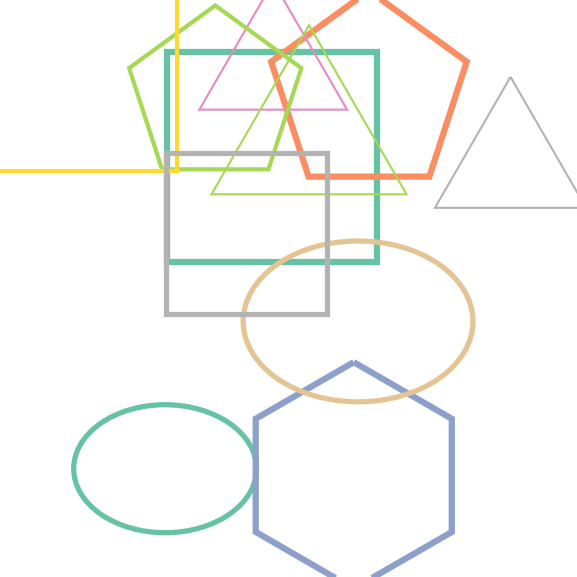[{"shape": "oval", "thickness": 2.5, "radius": 0.79, "center": [0.286, 0.187]}, {"shape": "square", "thickness": 3, "radius": 0.91, "center": [0.472, 0.727]}, {"shape": "pentagon", "thickness": 3, "radius": 0.89, "center": [0.639, 0.837]}, {"shape": "hexagon", "thickness": 3, "radius": 0.98, "center": [0.613, 0.176]}, {"shape": "triangle", "thickness": 1, "radius": 0.74, "center": [0.473, 0.883]}, {"shape": "triangle", "thickness": 1, "radius": 0.98, "center": [0.535, 0.76]}, {"shape": "pentagon", "thickness": 2, "radius": 0.78, "center": [0.373, 0.833]}, {"shape": "square", "thickness": 2, "radius": 0.8, "center": [0.145, 0.864]}, {"shape": "oval", "thickness": 2.5, "radius": 0.99, "center": [0.62, 0.443]}, {"shape": "triangle", "thickness": 1, "radius": 0.76, "center": [0.884, 0.715]}, {"shape": "square", "thickness": 2.5, "radius": 0.7, "center": [0.427, 0.595]}]